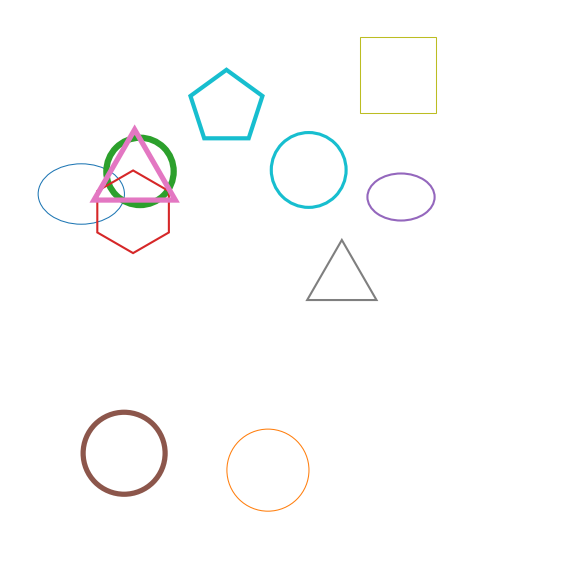[{"shape": "oval", "thickness": 0.5, "radius": 0.37, "center": [0.141, 0.663]}, {"shape": "circle", "thickness": 0.5, "radius": 0.36, "center": [0.464, 0.185]}, {"shape": "circle", "thickness": 3, "radius": 0.29, "center": [0.242, 0.702]}, {"shape": "hexagon", "thickness": 1, "radius": 0.36, "center": [0.23, 0.632]}, {"shape": "oval", "thickness": 1, "radius": 0.29, "center": [0.694, 0.658]}, {"shape": "circle", "thickness": 2.5, "radius": 0.35, "center": [0.215, 0.214]}, {"shape": "triangle", "thickness": 2.5, "radius": 0.41, "center": [0.233, 0.693]}, {"shape": "triangle", "thickness": 1, "radius": 0.35, "center": [0.592, 0.514]}, {"shape": "square", "thickness": 0.5, "radius": 0.33, "center": [0.689, 0.869]}, {"shape": "pentagon", "thickness": 2, "radius": 0.33, "center": [0.392, 0.813]}, {"shape": "circle", "thickness": 1.5, "radius": 0.32, "center": [0.535, 0.705]}]